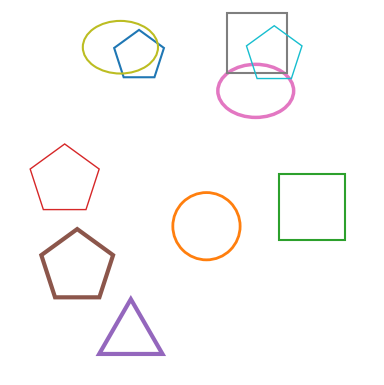[{"shape": "pentagon", "thickness": 1.5, "radius": 0.34, "center": [0.361, 0.854]}, {"shape": "circle", "thickness": 2, "radius": 0.44, "center": [0.536, 0.412]}, {"shape": "square", "thickness": 1.5, "radius": 0.43, "center": [0.81, 0.463]}, {"shape": "pentagon", "thickness": 1, "radius": 0.47, "center": [0.168, 0.532]}, {"shape": "triangle", "thickness": 3, "radius": 0.47, "center": [0.34, 0.128]}, {"shape": "pentagon", "thickness": 3, "radius": 0.49, "center": [0.201, 0.307]}, {"shape": "oval", "thickness": 2.5, "radius": 0.49, "center": [0.664, 0.764]}, {"shape": "square", "thickness": 1.5, "radius": 0.39, "center": [0.668, 0.889]}, {"shape": "oval", "thickness": 1.5, "radius": 0.49, "center": [0.313, 0.877]}, {"shape": "pentagon", "thickness": 1, "radius": 0.38, "center": [0.712, 0.857]}]